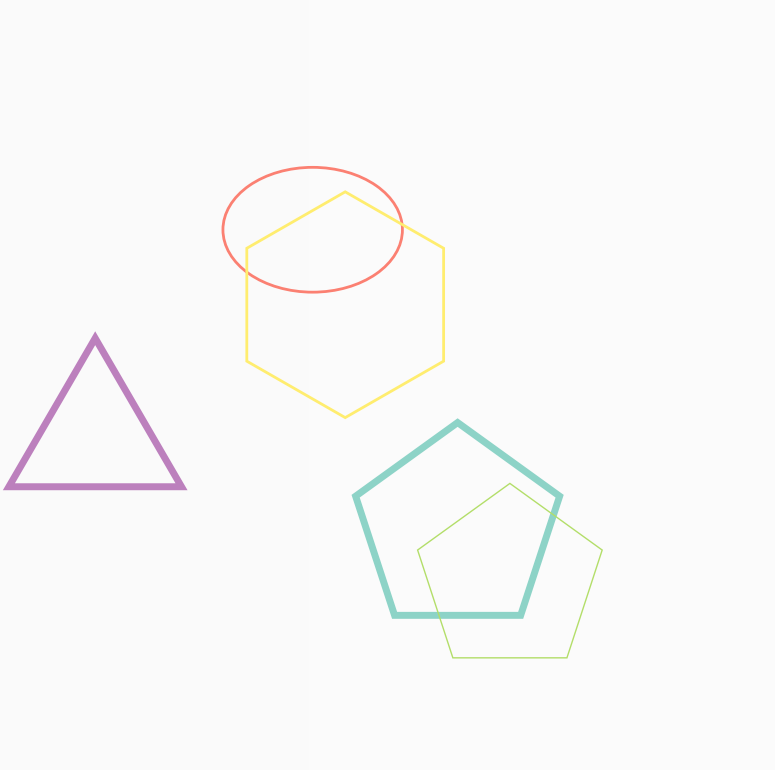[{"shape": "pentagon", "thickness": 2.5, "radius": 0.69, "center": [0.59, 0.313]}, {"shape": "oval", "thickness": 1, "radius": 0.58, "center": [0.403, 0.702]}, {"shape": "pentagon", "thickness": 0.5, "radius": 0.63, "center": [0.658, 0.247]}, {"shape": "triangle", "thickness": 2.5, "radius": 0.64, "center": [0.123, 0.432]}, {"shape": "hexagon", "thickness": 1, "radius": 0.73, "center": [0.445, 0.604]}]